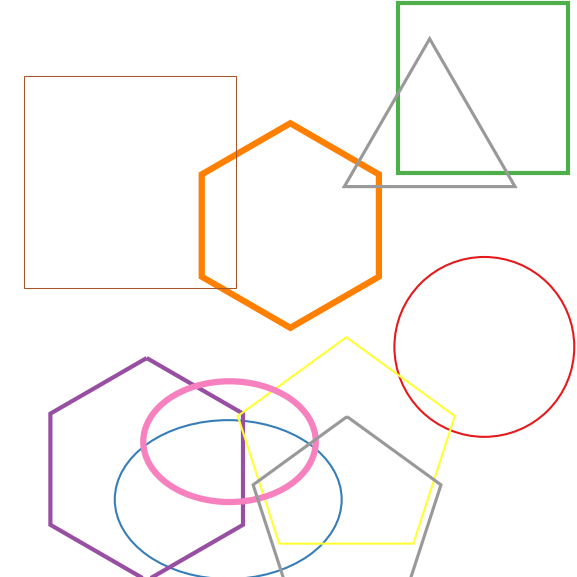[{"shape": "circle", "thickness": 1, "radius": 0.78, "center": [0.839, 0.398]}, {"shape": "oval", "thickness": 1, "radius": 0.98, "center": [0.395, 0.134]}, {"shape": "square", "thickness": 2, "radius": 0.74, "center": [0.837, 0.846]}, {"shape": "hexagon", "thickness": 2, "radius": 0.96, "center": [0.254, 0.187]}, {"shape": "hexagon", "thickness": 3, "radius": 0.89, "center": [0.503, 0.609]}, {"shape": "pentagon", "thickness": 1, "radius": 0.99, "center": [0.6, 0.218]}, {"shape": "square", "thickness": 0.5, "radius": 0.92, "center": [0.225, 0.684]}, {"shape": "oval", "thickness": 3, "radius": 0.75, "center": [0.397, 0.234]}, {"shape": "triangle", "thickness": 1.5, "radius": 0.85, "center": [0.744, 0.761]}, {"shape": "pentagon", "thickness": 1.5, "radius": 0.85, "center": [0.601, 0.107]}]